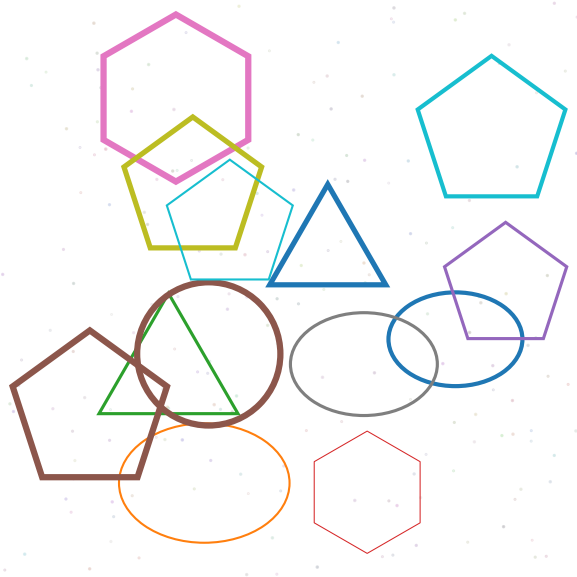[{"shape": "oval", "thickness": 2, "radius": 0.58, "center": [0.789, 0.412]}, {"shape": "triangle", "thickness": 2.5, "radius": 0.58, "center": [0.568, 0.564]}, {"shape": "oval", "thickness": 1, "radius": 0.74, "center": [0.354, 0.163]}, {"shape": "triangle", "thickness": 1.5, "radius": 0.69, "center": [0.292, 0.352]}, {"shape": "hexagon", "thickness": 0.5, "radius": 0.53, "center": [0.636, 0.147]}, {"shape": "pentagon", "thickness": 1.5, "radius": 0.56, "center": [0.876, 0.503]}, {"shape": "pentagon", "thickness": 3, "radius": 0.7, "center": [0.156, 0.286]}, {"shape": "circle", "thickness": 3, "radius": 0.62, "center": [0.362, 0.386]}, {"shape": "hexagon", "thickness": 3, "radius": 0.72, "center": [0.305, 0.829]}, {"shape": "oval", "thickness": 1.5, "radius": 0.64, "center": [0.63, 0.369]}, {"shape": "pentagon", "thickness": 2.5, "radius": 0.63, "center": [0.334, 0.671]}, {"shape": "pentagon", "thickness": 1, "radius": 0.57, "center": [0.398, 0.608]}, {"shape": "pentagon", "thickness": 2, "radius": 0.67, "center": [0.851, 0.768]}]